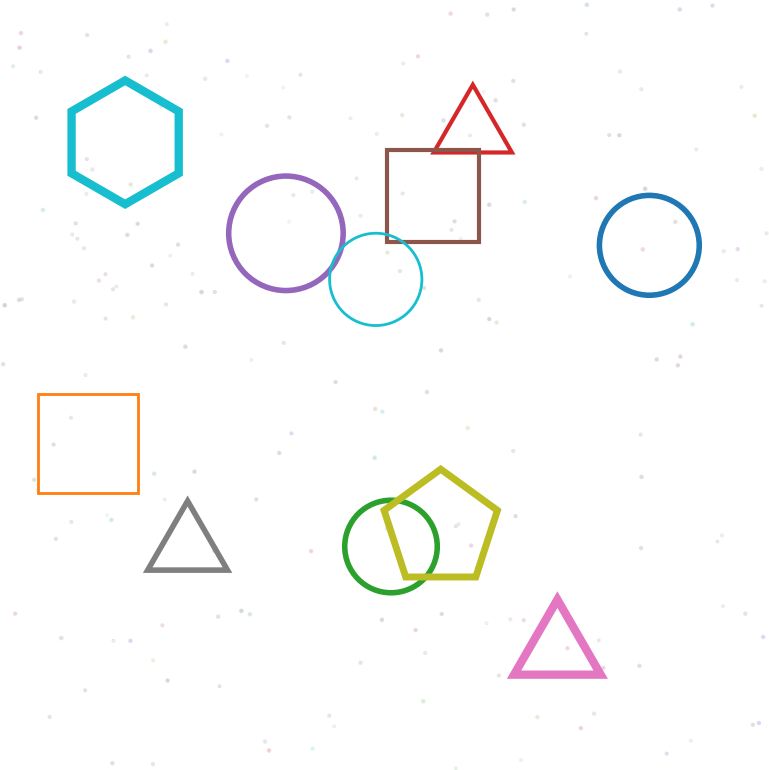[{"shape": "circle", "thickness": 2, "radius": 0.32, "center": [0.843, 0.681]}, {"shape": "square", "thickness": 1, "radius": 0.32, "center": [0.114, 0.424]}, {"shape": "circle", "thickness": 2, "radius": 0.3, "center": [0.508, 0.29]}, {"shape": "triangle", "thickness": 1.5, "radius": 0.29, "center": [0.614, 0.831]}, {"shape": "circle", "thickness": 2, "radius": 0.37, "center": [0.371, 0.697]}, {"shape": "square", "thickness": 1.5, "radius": 0.3, "center": [0.562, 0.745]}, {"shape": "triangle", "thickness": 3, "radius": 0.32, "center": [0.724, 0.156]}, {"shape": "triangle", "thickness": 2, "radius": 0.3, "center": [0.244, 0.29]}, {"shape": "pentagon", "thickness": 2.5, "radius": 0.39, "center": [0.572, 0.313]}, {"shape": "circle", "thickness": 1, "radius": 0.3, "center": [0.488, 0.637]}, {"shape": "hexagon", "thickness": 3, "radius": 0.4, "center": [0.163, 0.815]}]